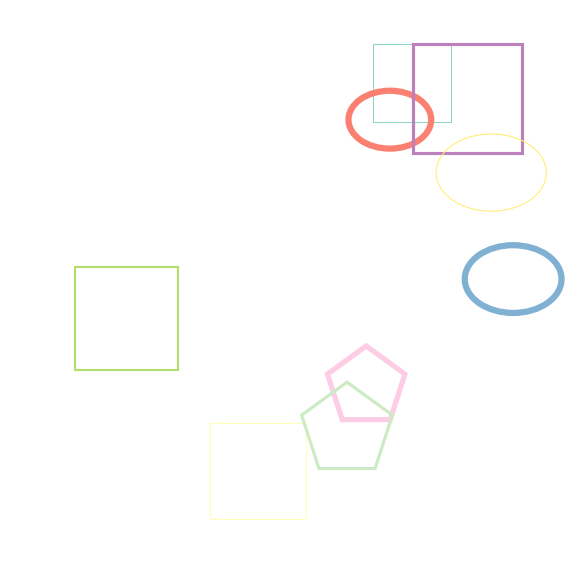[{"shape": "square", "thickness": 0.5, "radius": 0.34, "center": [0.713, 0.855]}, {"shape": "square", "thickness": 0.5, "radius": 0.42, "center": [0.447, 0.183]}, {"shape": "oval", "thickness": 3, "radius": 0.36, "center": [0.675, 0.792]}, {"shape": "oval", "thickness": 3, "radius": 0.42, "center": [0.889, 0.516]}, {"shape": "square", "thickness": 1, "radius": 0.45, "center": [0.219, 0.448]}, {"shape": "pentagon", "thickness": 2.5, "radius": 0.35, "center": [0.634, 0.33]}, {"shape": "square", "thickness": 1.5, "radius": 0.47, "center": [0.809, 0.829]}, {"shape": "pentagon", "thickness": 1.5, "radius": 0.41, "center": [0.601, 0.255]}, {"shape": "oval", "thickness": 0.5, "radius": 0.48, "center": [0.851, 0.7]}]